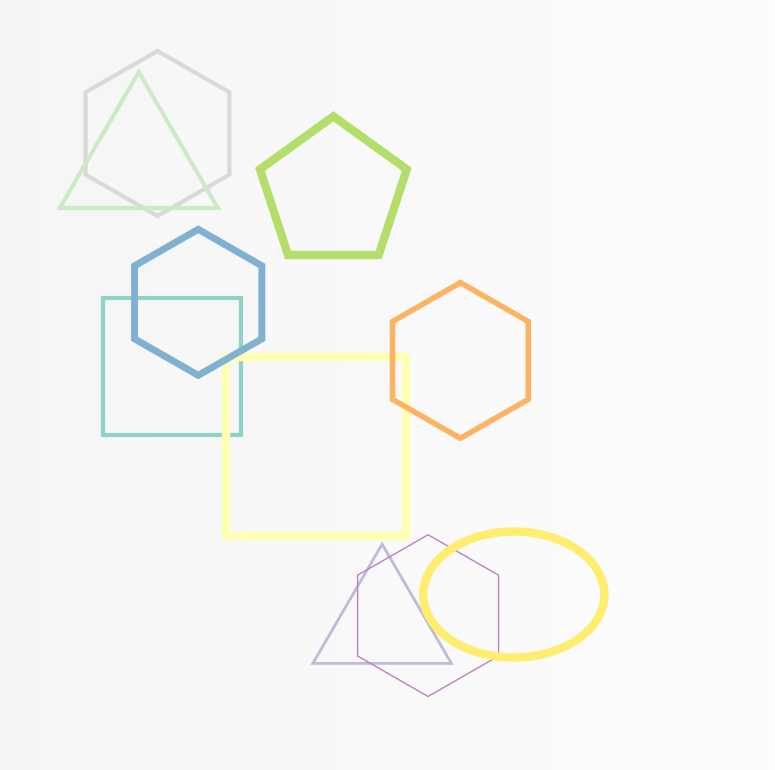[{"shape": "square", "thickness": 1.5, "radius": 0.44, "center": [0.222, 0.524]}, {"shape": "square", "thickness": 3, "radius": 0.58, "center": [0.408, 0.42]}, {"shape": "triangle", "thickness": 1, "radius": 0.52, "center": [0.493, 0.19]}, {"shape": "hexagon", "thickness": 2.5, "radius": 0.47, "center": [0.256, 0.607]}, {"shape": "hexagon", "thickness": 2, "radius": 0.51, "center": [0.594, 0.532]}, {"shape": "pentagon", "thickness": 3, "radius": 0.5, "center": [0.43, 0.749]}, {"shape": "hexagon", "thickness": 1.5, "radius": 0.54, "center": [0.203, 0.827]}, {"shape": "hexagon", "thickness": 0.5, "radius": 0.52, "center": [0.552, 0.201]}, {"shape": "triangle", "thickness": 1.5, "radius": 0.59, "center": [0.179, 0.789]}, {"shape": "oval", "thickness": 3, "radius": 0.58, "center": [0.663, 0.228]}]